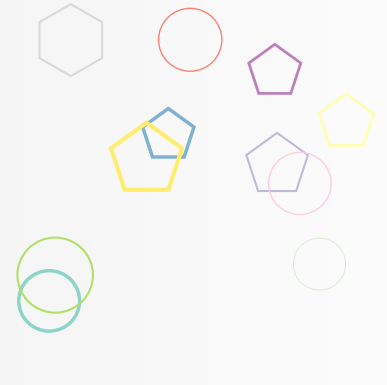[{"shape": "circle", "thickness": 2.5, "radius": 0.39, "center": [0.127, 0.218]}, {"shape": "pentagon", "thickness": 2, "radius": 0.37, "center": [0.893, 0.682]}, {"shape": "pentagon", "thickness": 1.5, "radius": 0.42, "center": [0.715, 0.571]}, {"shape": "circle", "thickness": 1, "radius": 0.41, "center": [0.491, 0.897]}, {"shape": "pentagon", "thickness": 2.5, "radius": 0.35, "center": [0.434, 0.649]}, {"shape": "circle", "thickness": 1.5, "radius": 0.49, "center": [0.142, 0.285]}, {"shape": "circle", "thickness": 1, "radius": 0.4, "center": [0.774, 0.524]}, {"shape": "hexagon", "thickness": 1.5, "radius": 0.47, "center": [0.183, 0.896]}, {"shape": "pentagon", "thickness": 2, "radius": 0.35, "center": [0.709, 0.814]}, {"shape": "circle", "thickness": 0.5, "radius": 0.34, "center": [0.824, 0.314]}, {"shape": "pentagon", "thickness": 3, "radius": 0.48, "center": [0.378, 0.585]}]